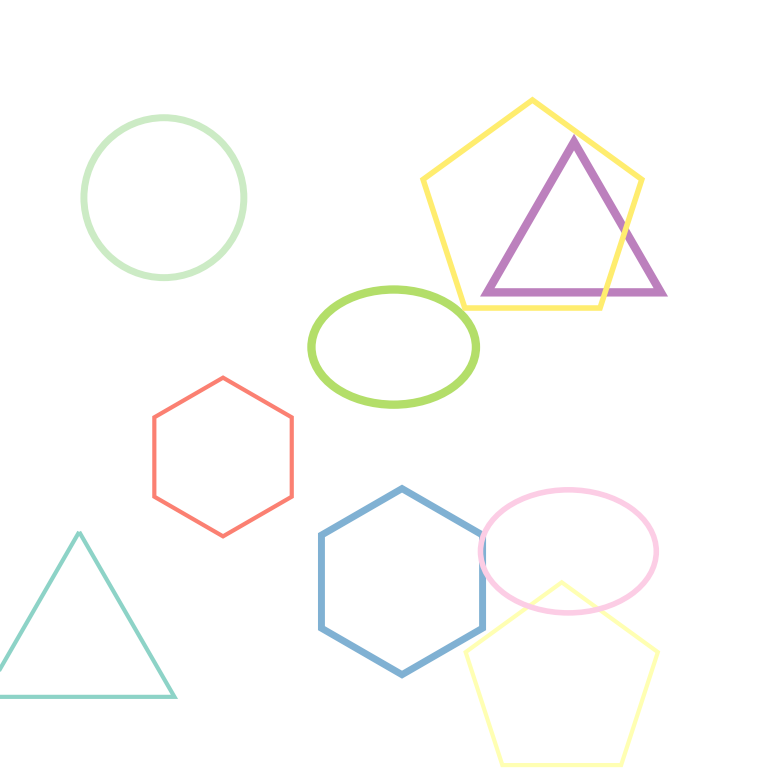[{"shape": "triangle", "thickness": 1.5, "radius": 0.71, "center": [0.103, 0.166]}, {"shape": "pentagon", "thickness": 1.5, "radius": 0.66, "center": [0.73, 0.113]}, {"shape": "hexagon", "thickness": 1.5, "radius": 0.52, "center": [0.29, 0.406]}, {"shape": "hexagon", "thickness": 2.5, "radius": 0.6, "center": [0.522, 0.245]}, {"shape": "oval", "thickness": 3, "radius": 0.53, "center": [0.511, 0.549]}, {"shape": "oval", "thickness": 2, "radius": 0.57, "center": [0.738, 0.284]}, {"shape": "triangle", "thickness": 3, "radius": 0.65, "center": [0.746, 0.685]}, {"shape": "circle", "thickness": 2.5, "radius": 0.52, "center": [0.213, 0.743]}, {"shape": "pentagon", "thickness": 2, "radius": 0.75, "center": [0.691, 0.721]}]